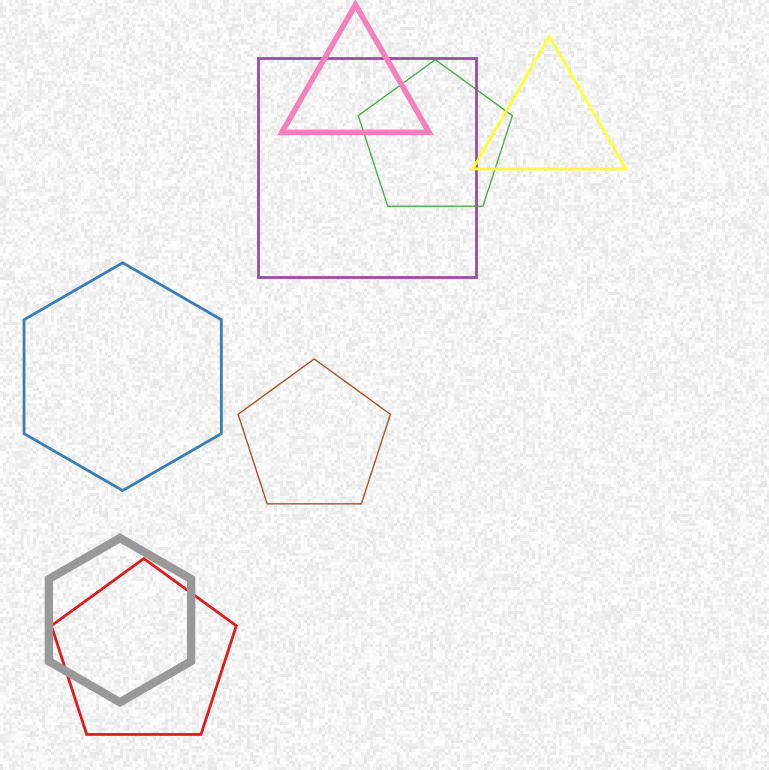[{"shape": "pentagon", "thickness": 1, "radius": 0.63, "center": [0.187, 0.148]}, {"shape": "hexagon", "thickness": 1, "radius": 0.74, "center": [0.159, 0.511]}, {"shape": "pentagon", "thickness": 0.5, "radius": 0.53, "center": [0.565, 0.817]}, {"shape": "square", "thickness": 1, "radius": 0.71, "center": [0.476, 0.782]}, {"shape": "triangle", "thickness": 1, "radius": 0.57, "center": [0.713, 0.838]}, {"shape": "pentagon", "thickness": 0.5, "radius": 0.52, "center": [0.408, 0.43]}, {"shape": "triangle", "thickness": 2, "radius": 0.55, "center": [0.462, 0.883]}, {"shape": "hexagon", "thickness": 3, "radius": 0.53, "center": [0.156, 0.195]}]